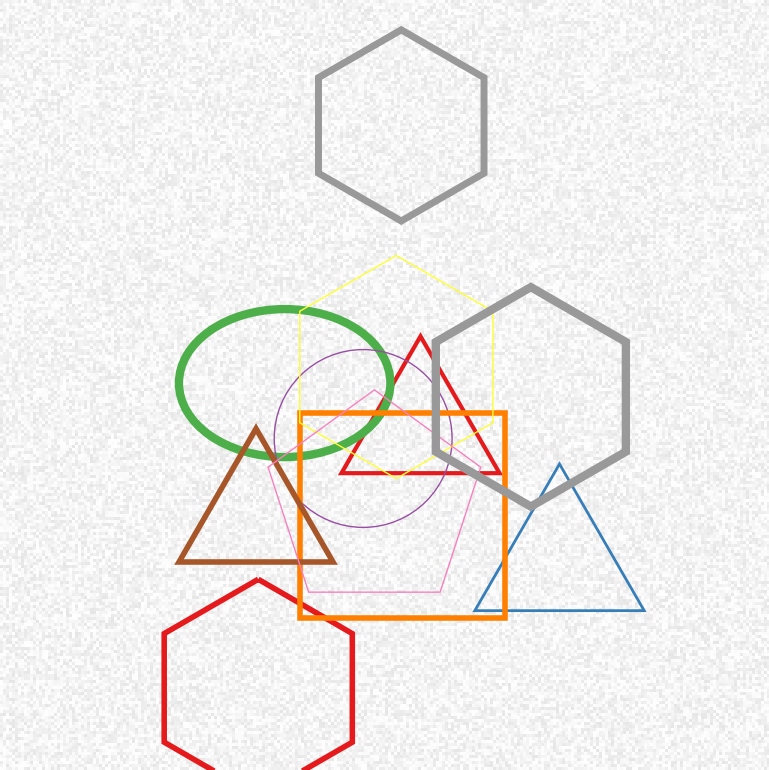[{"shape": "hexagon", "thickness": 2, "radius": 0.71, "center": [0.335, 0.107]}, {"shape": "triangle", "thickness": 1.5, "radius": 0.59, "center": [0.546, 0.445]}, {"shape": "triangle", "thickness": 1, "radius": 0.63, "center": [0.727, 0.27]}, {"shape": "oval", "thickness": 3, "radius": 0.69, "center": [0.37, 0.502]}, {"shape": "circle", "thickness": 0.5, "radius": 0.58, "center": [0.472, 0.431]}, {"shape": "square", "thickness": 2, "radius": 0.66, "center": [0.523, 0.331]}, {"shape": "hexagon", "thickness": 0.5, "radius": 0.72, "center": [0.515, 0.523]}, {"shape": "triangle", "thickness": 2, "radius": 0.58, "center": [0.332, 0.328]}, {"shape": "pentagon", "thickness": 0.5, "radius": 0.73, "center": [0.486, 0.348]}, {"shape": "hexagon", "thickness": 2.5, "radius": 0.62, "center": [0.521, 0.837]}, {"shape": "hexagon", "thickness": 3, "radius": 0.71, "center": [0.689, 0.485]}]